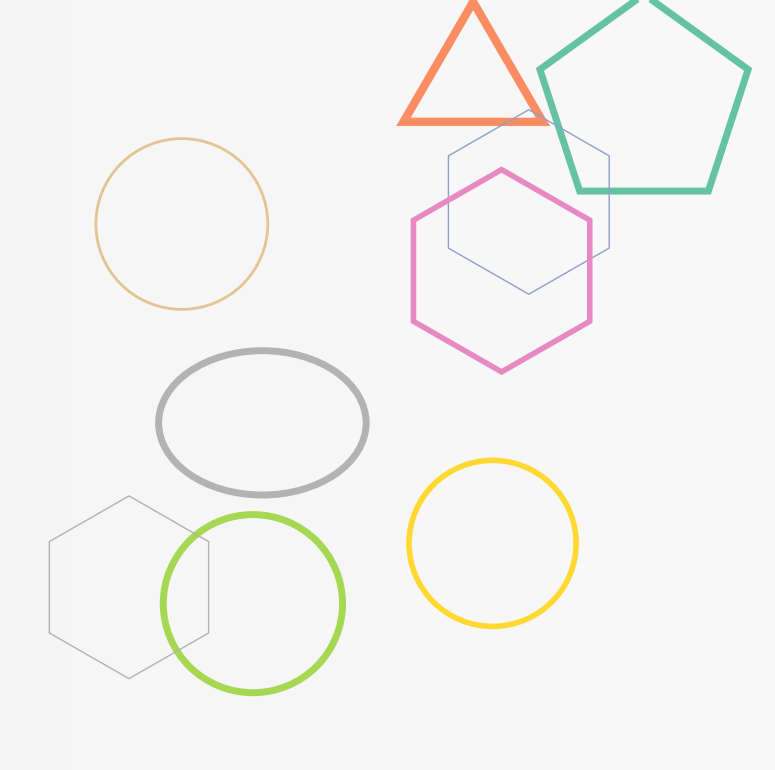[{"shape": "pentagon", "thickness": 2.5, "radius": 0.71, "center": [0.831, 0.866]}, {"shape": "triangle", "thickness": 3, "radius": 0.52, "center": [0.611, 0.894]}, {"shape": "hexagon", "thickness": 0.5, "radius": 0.6, "center": [0.682, 0.738]}, {"shape": "hexagon", "thickness": 2, "radius": 0.66, "center": [0.647, 0.648]}, {"shape": "circle", "thickness": 2.5, "radius": 0.58, "center": [0.326, 0.216]}, {"shape": "circle", "thickness": 2, "radius": 0.54, "center": [0.636, 0.294]}, {"shape": "circle", "thickness": 1, "radius": 0.55, "center": [0.235, 0.709]}, {"shape": "hexagon", "thickness": 0.5, "radius": 0.59, "center": [0.166, 0.237]}, {"shape": "oval", "thickness": 2.5, "radius": 0.67, "center": [0.339, 0.451]}]